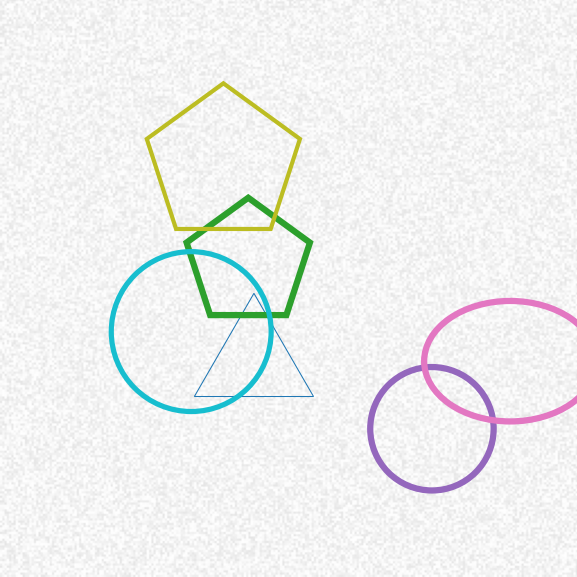[{"shape": "triangle", "thickness": 0.5, "radius": 0.6, "center": [0.44, 0.372]}, {"shape": "pentagon", "thickness": 3, "radius": 0.56, "center": [0.43, 0.544]}, {"shape": "circle", "thickness": 3, "radius": 0.53, "center": [0.748, 0.257]}, {"shape": "oval", "thickness": 3, "radius": 0.75, "center": [0.883, 0.374]}, {"shape": "pentagon", "thickness": 2, "radius": 0.7, "center": [0.387, 0.715]}, {"shape": "circle", "thickness": 2.5, "radius": 0.69, "center": [0.331, 0.425]}]